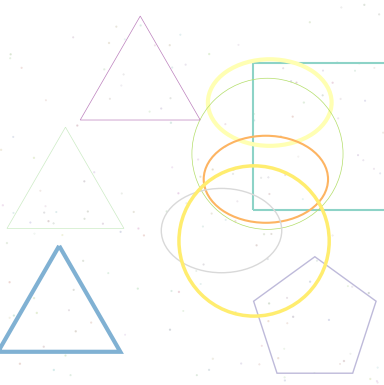[{"shape": "square", "thickness": 1.5, "radius": 0.95, "center": [0.849, 0.646]}, {"shape": "oval", "thickness": 3, "radius": 0.8, "center": [0.701, 0.734]}, {"shape": "pentagon", "thickness": 1, "radius": 0.84, "center": [0.818, 0.166]}, {"shape": "triangle", "thickness": 3, "radius": 0.92, "center": [0.154, 0.178]}, {"shape": "oval", "thickness": 1.5, "radius": 0.81, "center": [0.691, 0.534]}, {"shape": "circle", "thickness": 0.5, "radius": 0.98, "center": [0.695, 0.6]}, {"shape": "oval", "thickness": 1, "radius": 0.78, "center": [0.575, 0.401]}, {"shape": "triangle", "thickness": 0.5, "radius": 0.9, "center": [0.364, 0.778]}, {"shape": "triangle", "thickness": 0.5, "radius": 0.88, "center": [0.17, 0.494]}, {"shape": "circle", "thickness": 2.5, "radius": 0.98, "center": [0.66, 0.374]}]